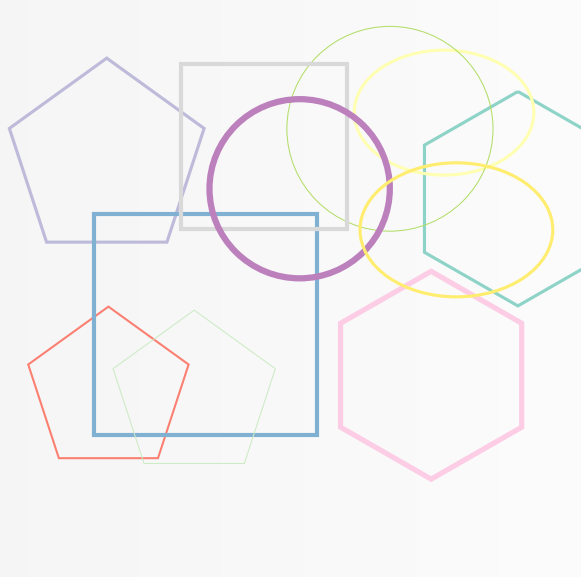[{"shape": "hexagon", "thickness": 1.5, "radius": 0.93, "center": [0.891, 0.655]}, {"shape": "oval", "thickness": 1.5, "radius": 0.77, "center": [0.764, 0.804]}, {"shape": "pentagon", "thickness": 1.5, "radius": 0.88, "center": [0.184, 0.722]}, {"shape": "pentagon", "thickness": 1, "radius": 0.73, "center": [0.187, 0.323]}, {"shape": "square", "thickness": 2, "radius": 0.96, "center": [0.354, 0.437]}, {"shape": "circle", "thickness": 0.5, "radius": 0.89, "center": [0.671, 0.776]}, {"shape": "hexagon", "thickness": 2.5, "radius": 0.9, "center": [0.742, 0.349]}, {"shape": "square", "thickness": 2, "radius": 0.71, "center": [0.454, 0.746]}, {"shape": "circle", "thickness": 3, "radius": 0.78, "center": [0.516, 0.672]}, {"shape": "pentagon", "thickness": 0.5, "radius": 0.73, "center": [0.334, 0.315]}, {"shape": "oval", "thickness": 1.5, "radius": 0.83, "center": [0.785, 0.601]}]